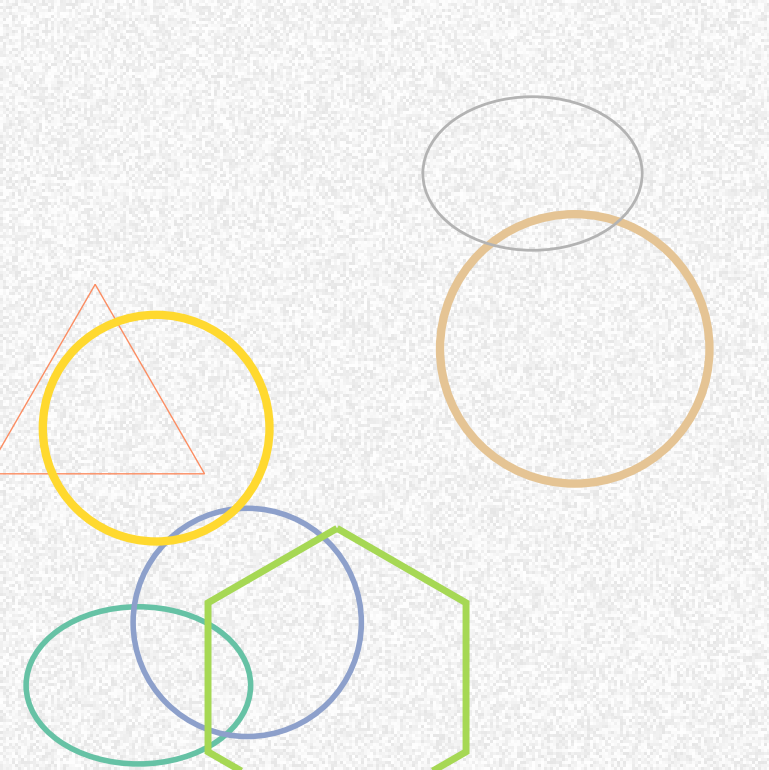[{"shape": "oval", "thickness": 2, "radius": 0.73, "center": [0.18, 0.11]}, {"shape": "triangle", "thickness": 0.5, "radius": 0.82, "center": [0.124, 0.467]}, {"shape": "circle", "thickness": 2, "radius": 0.74, "center": [0.321, 0.192]}, {"shape": "hexagon", "thickness": 2.5, "radius": 0.97, "center": [0.438, 0.12]}, {"shape": "circle", "thickness": 3, "radius": 0.74, "center": [0.203, 0.444]}, {"shape": "circle", "thickness": 3, "radius": 0.87, "center": [0.746, 0.547]}, {"shape": "oval", "thickness": 1, "radius": 0.71, "center": [0.692, 0.775]}]